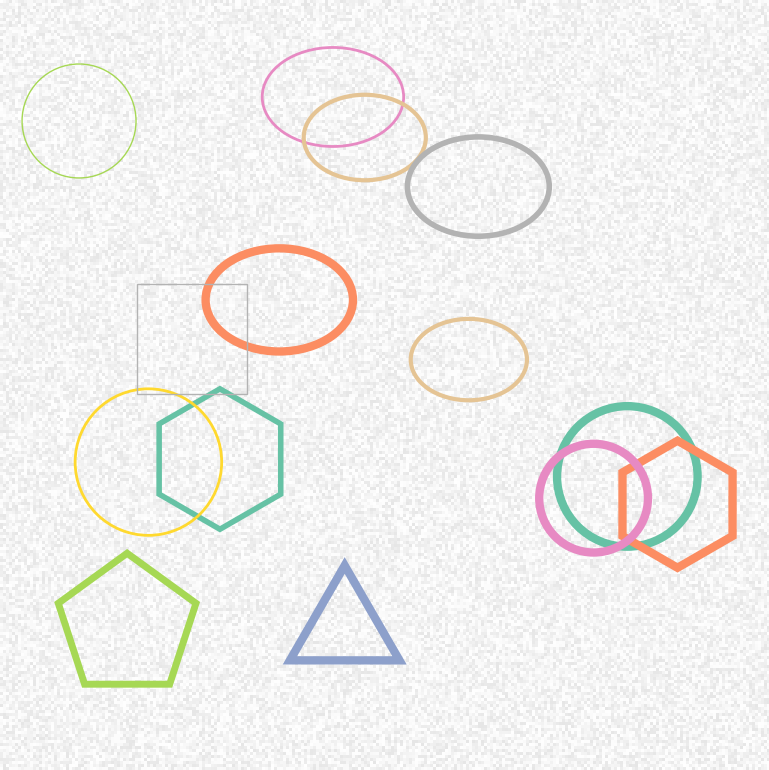[{"shape": "circle", "thickness": 3, "radius": 0.46, "center": [0.815, 0.381]}, {"shape": "hexagon", "thickness": 2, "radius": 0.46, "center": [0.286, 0.404]}, {"shape": "oval", "thickness": 3, "radius": 0.48, "center": [0.363, 0.611]}, {"shape": "hexagon", "thickness": 3, "radius": 0.41, "center": [0.88, 0.345]}, {"shape": "triangle", "thickness": 3, "radius": 0.41, "center": [0.448, 0.183]}, {"shape": "oval", "thickness": 1, "radius": 0.46, "center": [0.432, 0.874]}, {"shape": "circle", "thickness": 3, "radius": 0.35, "center": [0.771, 0.353]}, {"shape": "pentagon", "thickness": 2.5, "radius": 0.47, "center": [0.165, 0.187]}, {"shape": "circle", "thickness": 0.5, "radius": 0.37, "center": [0.103, 0.843]}, {"shape": "circle", "thickness": 1, "radius": 0.48, "center": [0.193, 0.4]}, {"shape": "oval", "thickness": 1.5, "radius": 0.38, "center": [0.609, 0.533]}, {"shape": "oval", "thickness": 1.5, "radius": 0.4, "center": [0.474, 0.821]}, {"shape": "oval", "thickness": 2, "radius": 0.46, "center": [0.621, 0.758]}, {"shape": "square", "thickness": 0.5, "radius": 0.36, "center": [0.249, 0.56]}]